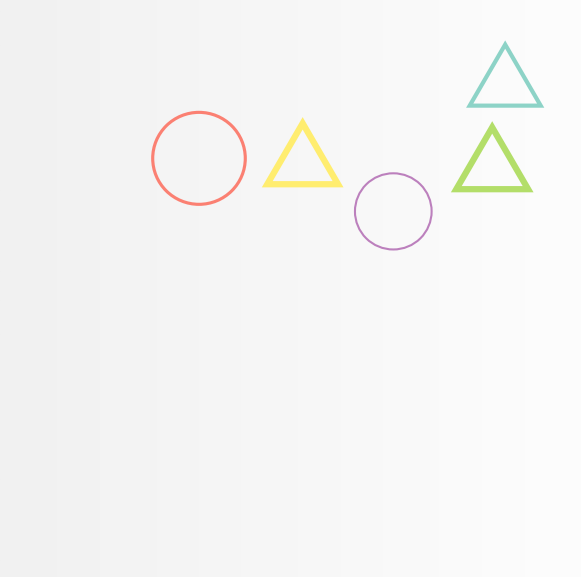[{"shape": "triangle", "thickness": 2, "radius": 0.35, "center": [0.869, 0.851]}, {"shape": "circle", "thickness": 1.5, "radius": 0.4, "center": [0.342, 0.725]}, {"shape": "triangle", "thickness": 3, "radius": 0.36, "center": [0.847, 0.707]}, {"shape": "circle", "thickness": 1, "radius": 0.33, "center": [0.677, 0.633]}, {"shape": "triangle", "thickness": 3, "radius": 0.35, "center": [0.521, 0.715]}]